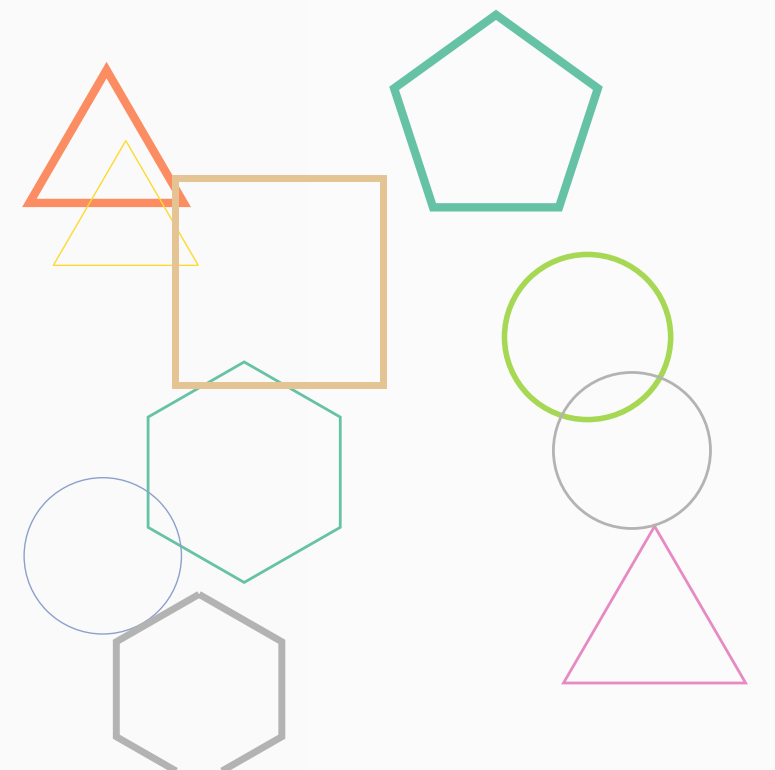[{"shape": "pentagon", "thickness": 3, "radius": 0.69, "center": [0.64, 0.843]}, {"shape": "hexagon", "thickness": 1, "radius": 0.72, "center": [0.315, 0.387]}, {"shape": "triangle", "thickness": 3, "radius": 0.58, "center": [0.137, 0.794]}, {"shape": "circle", "thickness": 0.5, "radius": 0.51, "center": [0.133, 0.278]}, {"shape": "triangle", "thickness": 1, "radius": 0.68, "center": [0.845, 0.181]}, {"shape": "circle", "thickness": 2, "radius": 0.54, "center": [0.758, 0.562]}, {"shape": "triangle", "thickness": 0.5, "radius": 0.54, "center": [0.162, 0.709]}, {"shape": "square", "thickness": 2.5, "radius": 0.67, "center": [0.36, 0.634]}, {"shape": "hexagon", "thickness": 2.5, "radius": 0.62, "center": [0.257, 0.105]}, {"shape": "circle", "thickness": 1, "radius": 0.51, "center": [0.815, 0.415]}]